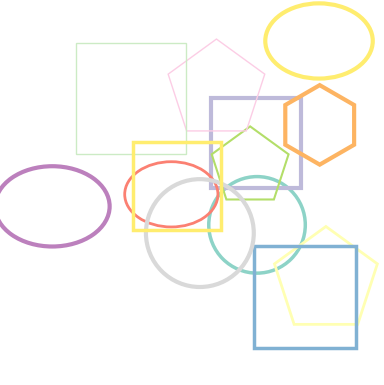[{"shape": "circle", "thickness": 2.5, "radius": 0.63, "center": [0.668, 0.416]}, {"shape": "pentagon", "thickness": 2, "radius": 0.7, "center": [0.847, 0.271]}, {"shape": "square", "thickness": 3, "radius": 0.58, "center": [0.664, 0.628]}, {"shape": "oval", "thickness": 2, "radius": 0.61, "center": [0.445, 0.495]}, {"shape": "square", "thickness": 2.5, "radius": 0.66, "center": [0.792, 0.229]}, {"shape": "hexagon", "thickness": 3, "radius": 0.52, "center": [0.83, 0.676]}, {"shape": "pentagon", "thickness": 1.5, "radius": 0.52, "center": [0.65, 0.567]}, {"shape": "pentagon", "thickness": 1, "radius": 0.66, "center": [0.562, 0.767]}, {"shape": "circle", "thickness": 3, "radius": 0.7, "center": [0.519, 0.395]}, {"shape": "oval", "thickness": 3, "radius": 0.74, "center": [0.136, 0.464]}, {"shape": "square", "thickness": 1, "radius": 0.71, "center": [0.341, 0.744]}, {"shape": "oval", "thickness": 3, "radius": 0.7, "center": [0.829, 0.894]}, {"shape": "square", "thickness": 2.5, "radius": 0.57, "center": [0.459, 0.516]}]